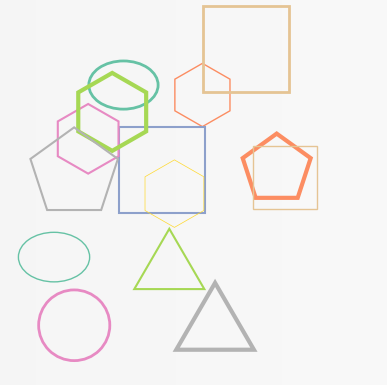[{"shape": "oval", "thickness": 2, "radius": 0.45, "center": [0.319, 0.779]}, {"shape": "oval", "thickness": 1, "radius": 0.46, "center": [0.139, 0.332]}, {"shape": "pentagon", "thickness": 3, "radius": 0.46, "center": [0.714, 0.561]}, {"shape": "hexagon", "thickness": 1, "radius": 0.41, "center": [0.522, 0.753]}, {"shape": "square", "thickness": 1.5, "radius": 0.55, "center": [0.418, 0.558]}, {"shape": "hexagon", "thickness": 1.5, "radius": 0.45, "center": [0.228, 0.639]}, {"shape": "circle", "thickness": 2, "radius": 0.46, "center": [0.192, 0.155]}, {"shape": "hexagon", "thickness": 3, "radius": 0.51, "center": [0.29, 0.709]}, {"shape": "triangle", "thickness": 1.5, "radius": 0.52, "center": [0.437, 0.301]}, {"shape": "hexagon", "thickness": 0.5, "radius": 0.44, "center": [0.45, 0.497]}, {"shape": "square", "thickness": 2, "radius": 0.56, "center": [0.635, 0.874]}, {"shape": "square", "thickness": 1, "radius": 0.41, "center": [0.736, 0.539]}, {"shape": "pentagon", "thickness": 1.5, "radius": 0.59, "center": [0.191, 0.551]}, {"shape": "triangle", "thickness": 3, "radius": 0.58, "center": [0.555, 0.149]}]